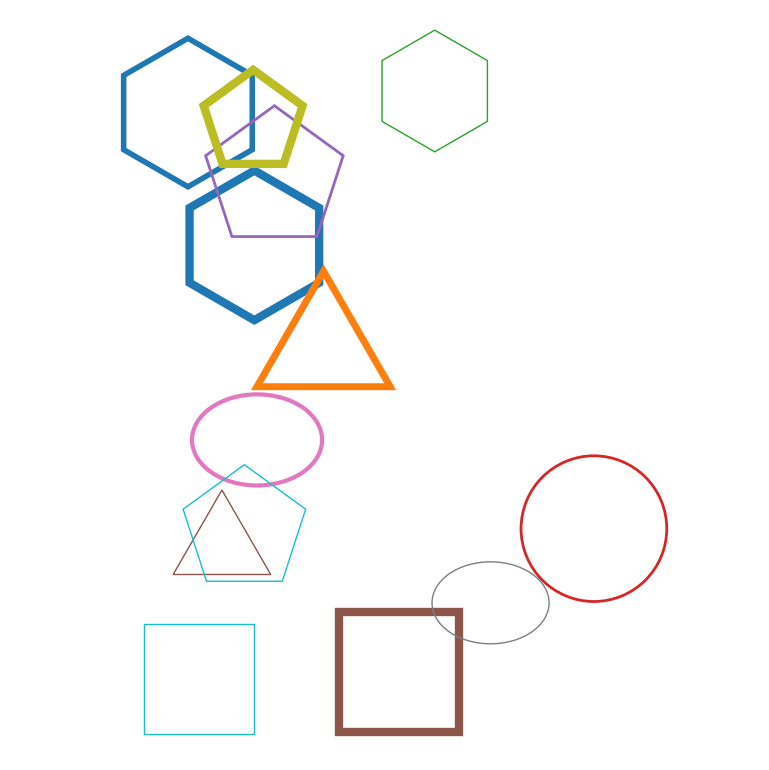[{"shape": "hexagon", "thickness": 3, "radius": 0.49, "center": [0.33, 0.681]}, {"shape": "hexagon", "thickness": 2, "radius": 0.48, "center": [0.244, 0.854]}, {"shape": "triangle", "thickness": 2.5, "radius": 0.5, "center": [0.42, 0.548]}, {"shape": "hexagon", "thickness": 0.5, "radius": 0.39, "center": [0.565, 0.882]}, {"shape": "circle", "thickness": 1, "radius": 0.47, "center": [0.771, 0.313]}, {"shape": "pentagon", "thickness": 1, "radius": 0.47, "center": [0.356, 0.769]}, {"shape": "square", "thickness": 3, "radius": 0.39, "center": [0.519, 0.127]}, {"shape": "triangle", "thickness": 0.5, "radius": 0.37, "center": [0.288, 0.29]}, {"shape": "oval", "thickness": 1.5, "radius": 0.42, "center": [0.334, 0.429]}, {"shape": "oval", "thickness": 0.5, "radius": 0.38, "center": [0.637, 0.217]}, {"shape": "pentagon", "thickness": 3, "radius": 0.34, "center": [0.329, 0.842]}, {"shape": "square", "thickness": 0.5, "radius": 0.36, "center": [0.258, 0.118]}, {"shape": "pentagon", "thickness": 0.5, "radius": 0.42, "center": [0.317, 0.313]}]